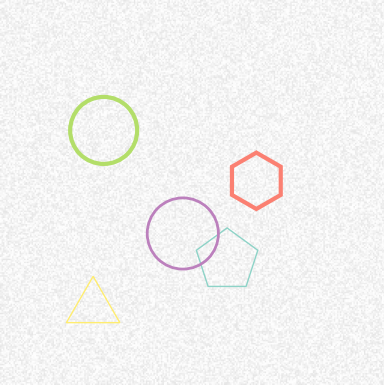[{"shape": "pentagon", "thickness": 1, "radius": 0.42, "center": [0.59, 0.324]}, {"shape": "hexagon", "thickness": 3, "radius": 0.37, "center": [0.666, 0.53]}, {"shape": "circle", "thickness": 3, "radius": 0.44, "center": [0.269, 0.661]}, {"shape": "circle", "thickness": 2, "radius": 0.46, "center": [0.475, 0.394]}, {"shape": "triangle", "thickness": 1, "radius": 0.4, "center": [0.242, 0.202]}]